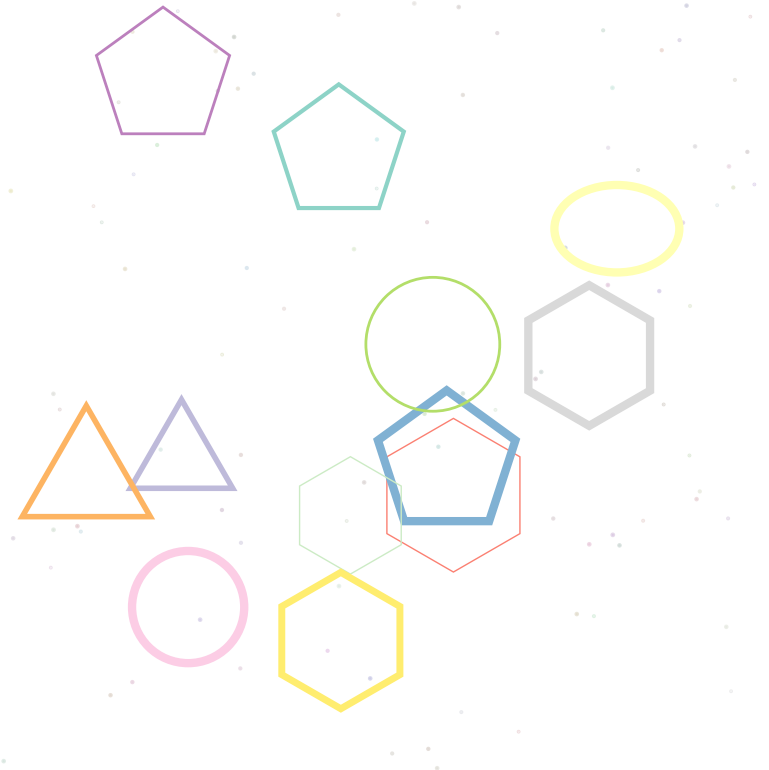[{"shape": "pentagon", "thickness": 1.5, "radius": 0.44, "center": [0.44, 0.802]}, {"shape": "oval", "thickness": 3, "radius": 0.41, "center": [0.801, 0.703]}, {"shape": "triangle", "thickness": 2, "radius": 0.38, "center": [0.236, 0.404]}, {"shape": "hexagon", "thickness": 0.5, "radius": 0.5, "center": [0.589, 0.357]}, {"shape": "pentagon", "thickness": 3, "radius": 0.47, "center": [0.58, 0.399]}, {"shape": "triangle", "thickness": 2, "radius": 0.48, "center": [0.112, 0.377]}, {"shape": "circle", "thickness": 1, "radius": 0.43, "center": [0.562, 0.553]}, {"shape": "circle", "thickness": 3, "radius": 0.36, "center": [0.244, 0.212]}, {"shape": "hexagon", "thickness": 3, "radius": 0.46, "center": [0.765, 0.538]}, {"shape": "pentagon", "thickness": 1, "radius": 0.45, "center": [0.212, 0.9]}, {"shape": "hexagon", "thickness": 0.5, "radius": 0.38, "center": [0.455, 0.331]}, {"shape": "hexagon", "thickness": 2.5, "radius": 0.44, "center": [0.443, 0.168]}]